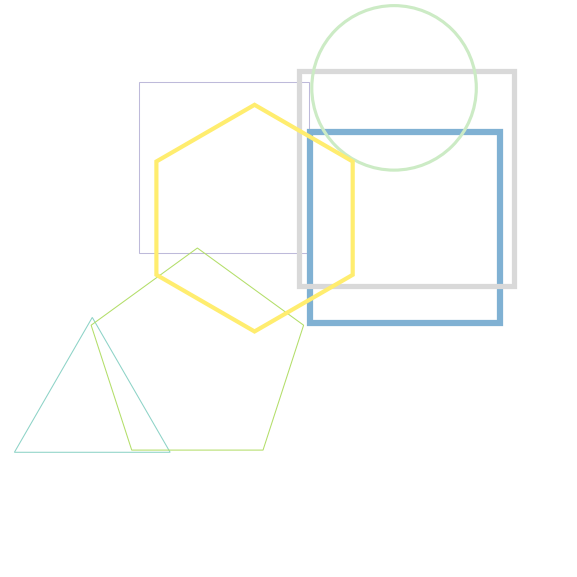[{"shape": "triangle", "thickness": 0.5, "radius": 0.78, "center": [0.16, 0.294]}, {"shape": "square", "thickness": 0.5, "radius": 0.74, "center": [0.388, 0.709]}, {"shape": "square", "thickness": 3, "radius": 0.83, "center": [0.701, 0.605]}, {"shape": "pentagon", "thickness": 0.5, "radius": 0.97, "center": [0.342, 0.376]}, {"shape": "square", "thickness": 2.5, "radius": 0.93, "center": [0.703, 0.69]}, {"shape": "circle", "thickness": 1.5, "radius": 0.71, "center": [0.682, 0.847]}, {"shape": "hexagon", "thickness": 2, "radius": 0.98, "center": [0.441, 0.621]}]